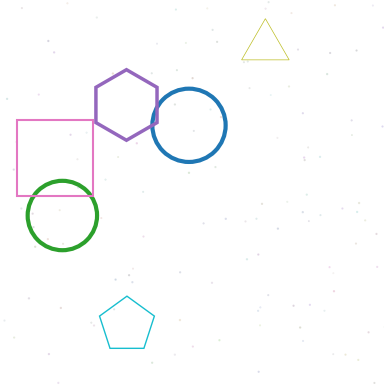[{"shape": "circle", "thickness": 3, "radius": 0.48, "center": [0.491, 0.675]}, {"shape": "circle", "thickness": 3, "radius": 0.45, "center": [0.162, 0.44]}, {"shape": "hexagon", "thickness": 2.5, "radius": 0.46, "center": [0.328, 0.727]}, {"shape": "square", "thickness": 1.5, "radius": 0.49, "center": [0.143, 0.589]}, {"shape": "triangle", "thickness": 0.5, "radius": 0.36, "center": [0.689, 0.88]}, {"shape": "pentagon", "thickness": 1, "radius": 0.37, "center": [0.33, 0.156]}]